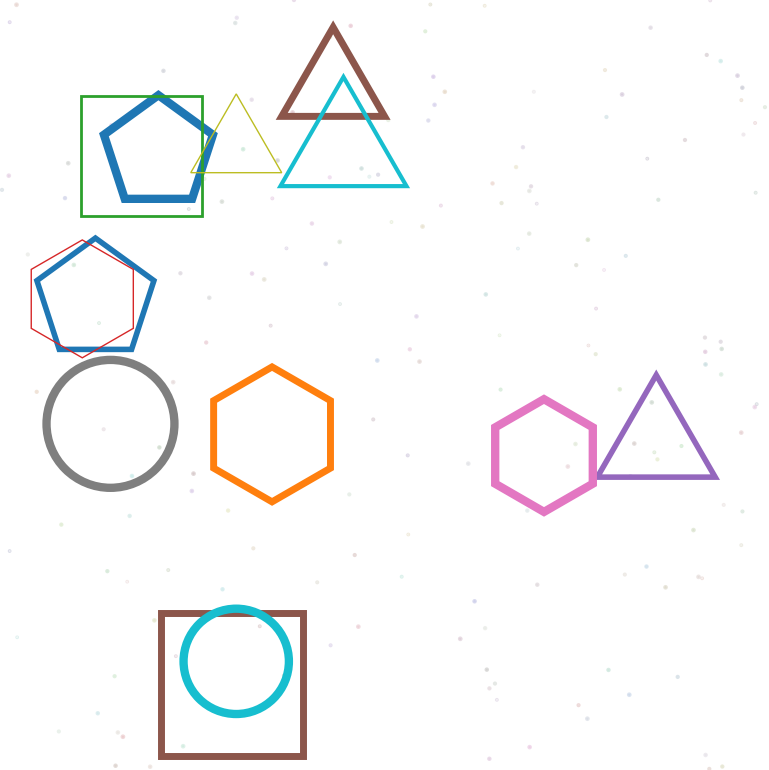[{"shape": "pentagon", "thickness": 3, "radius": 0.37, "center": [0.206, 0.802]}, {"shape": "pentagon", "thickness": 2, "radius": 0.4, "center": [0.124, 0.611]}, {"shape": "hexagon", "thickness": 2.5, "radius": 0.44, "center": [0.353, 0.436]}, {"shape": "square", "thickness": 1, "radius": 0.39, "center": [0.184, 0.797]}, {"shape": "hexagon", "thickness": 0.5, "radius": 0.38, "center": [0.107, 0.612]}, {"shape": "triangle", "thickness": 2, "radius": 0.44, "center": [0.852, 0.425]}, {"shape": "square", "thickness": 2.5, "radius": 0.46, "center": [0.301, 0.111]}, {"shape": "triangle", "thickness": 2.5, "radius": 0.39, "center": [0.433, 0.887]}, {"shape": "hexagon", "thickness": 3, "radius": 0.37, "center": [0.706, 0.408]}, {"shape": "circle", "thickness": 3, "radius": 0.42, "center": [0.143, 0.45]}, {"shape": "triangle", "thickness": 0.5, "radius": 0.34, "center": [0.307, 0.81]}, {"shape": "triangle", "thickness": 1.5, "radius": 0.47, "center": [0.446, 0.806]}, {"shape": "circle", "thickness": 3, "radius": 0.34, "center": [0.307, 0.141]}]